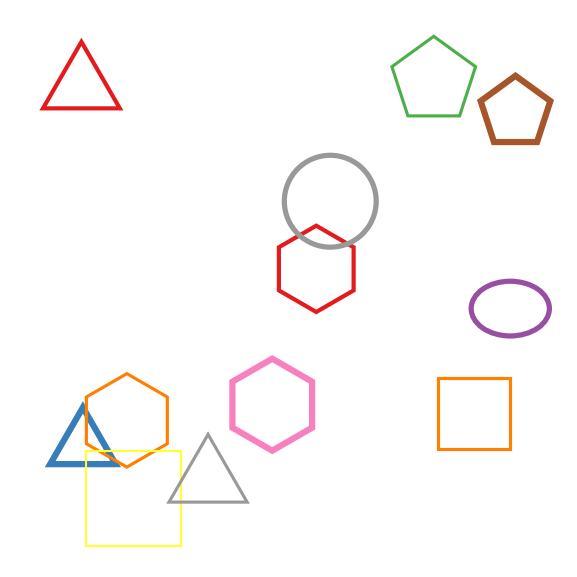[{"shape": "triangle", "thickness": 2, "radius": 0.38, "center": [0.141, 0.85]}, {"shape": "hexagon", "thickness": 2, "radius": 0.37, "center": [0.548, 0.534]}, {"shape": "triangle", "thickness": 3, "radius": 0.33, "center": [0.144, 0.228]}, {"shape": "pentagon", "thickness": 1.5, "radius": 0.38, "center": [0.751, 0.86]}, {"shape": "oval", "thickness": 2.5, "radius": 0.34, "center": [0.884, 0.465]}, {"shape": "square", "thickness": 1.5, "radius": 0.31, "center": [0.821, 0.283]}, {"shape": "hexagon", "thickness": 1.5, "radius": 0.4, "center": [0.22, 0.271]}, {"shape": "square", "thickness": 1, "radius": 0.41, "center": [0.231, 0.136]}, {"shape": "pentagon", "thickness": 3, "radius": 0.32, "center": [0.893, 0.804]}, {"shape": "hexagon", "thickness": 3, "radius": 0.4, "center": [0.471, 0.298]}, {"shape": "triangle", "thickness": 1.5, "radius": 0.39, "center": [0.36, 0.169]}, {"shape": "circle", "thickness": 2.5, "radius": 0.4, "center": [0.572, 0.651]}]